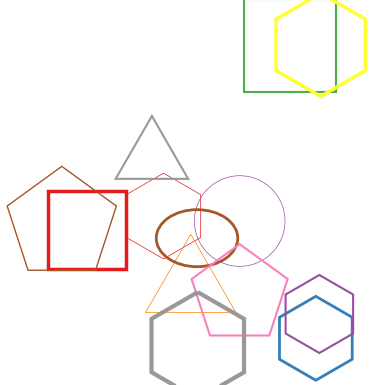[{"shape": "square", "thickness": 2.5, "radius": 0.51, "center": [0.227, 0.403]}, {"shape": "hexagon", "thickness": 0.5, "radius": 0.56, "center": [0.425, 0.439]}, {"shape": "hexagon", "thickness": 2, "radius": 0.55, "center": [0.82, 0.121]}, {"shape": "square", "thickness": 1.5, "radius": 0.6, "center": [0.753, 0.882]}, {"shape": "circle", "thickness": 0.5, "radius": 0.59, "center": [0.623, 0.426]}, {"shape": "hexagon", "thickness": 1.5, "radius": 0.51, "center": [0.829, 0.184]}, {"shape": "triangle", "thickness": 0.5, "radius": 0.68, "center": [0.495, 0.256]}, {"shape": "hexagon", "thickness": 2.5, "radius": 0.67, "center": [0.833, 0.884]}, {"shape": "oval", "thickness": 2, "radius": 0.53, "center": [0.512, 0.381]}, {"shape": "pentagon", "thickness": 1, "radius": 0.75, "center": [0.16, 0.419]}, {"shape": "pentagon", "thickness": 1.5, "radius": 0.66, "center": [0.622, 0.235]}, {"shape": "triangle", "thickness": 1.5, "radius": 0.54, "center": [0.395, 0.59]}, {"shape": "hexagon", "thickness": 3, "radius": 0.69, "center": [0.514, 0.102]}]